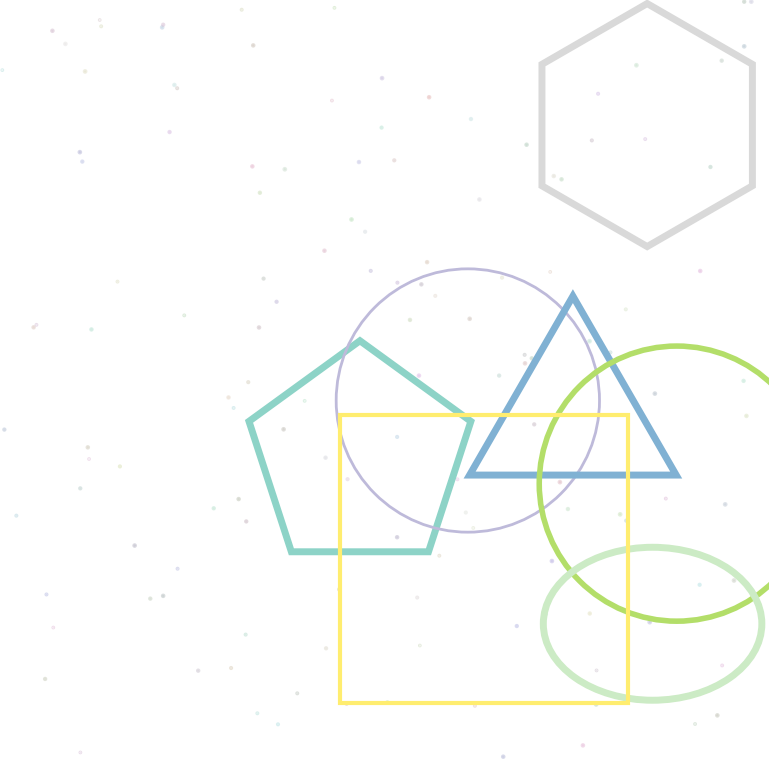[{"shape": "pentagon", "thickness": 2.5, "radius": 0.76, "center": [0.467, 0.406]}, {"shape": "circle", "thickness": 1, "radius": 0.85, "center": [0.608, 0.48]}, {"shape": "triangle", "thickness": 2.5, "radius": 0.77, "center": [0.744, 0.46]}, {"shape": "circle", "thickness": 2, "radius": 0.89, "center": [0.879, 0.372]}, {"shape": "hexagon", "thickness": 2.5, "radius": 0.79, "center": [0.84, 0.838]}, {"shape": "oval", "thickness": 2.5, "radius": 0.71, "center": [0.848, 0.19]}, {"shape": "square", "thickness": 1.5, "radius": 0.93, "center": [0.629, 0.274]}]